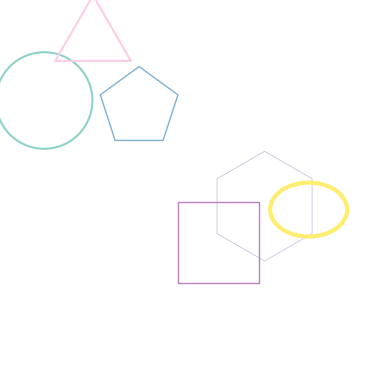[{"shape": "circle", "thickness": 1.5, "radius": 0.63, "center": [0.115, 0.739]}, {"shape": "hexagon", "thickness": 0.5, "radius": 0.71, "center": [0.687, 0.465]}, {"shape": "pentagon", "thickness": 1, "radius": 0.53, "center": [0.361, 0.721]}, {"shape": "triangle", "thickness": 1.5, "radius": 0.57, "center": [0.242, 0.899]}, {"shape": "square", "thickness": 1, "radius": 0.52, "center": [0.567, 0.37]}, {"shape": "oval", "thickness": 3, "radius": 0.5, "center": [0.802, 0.456]}]